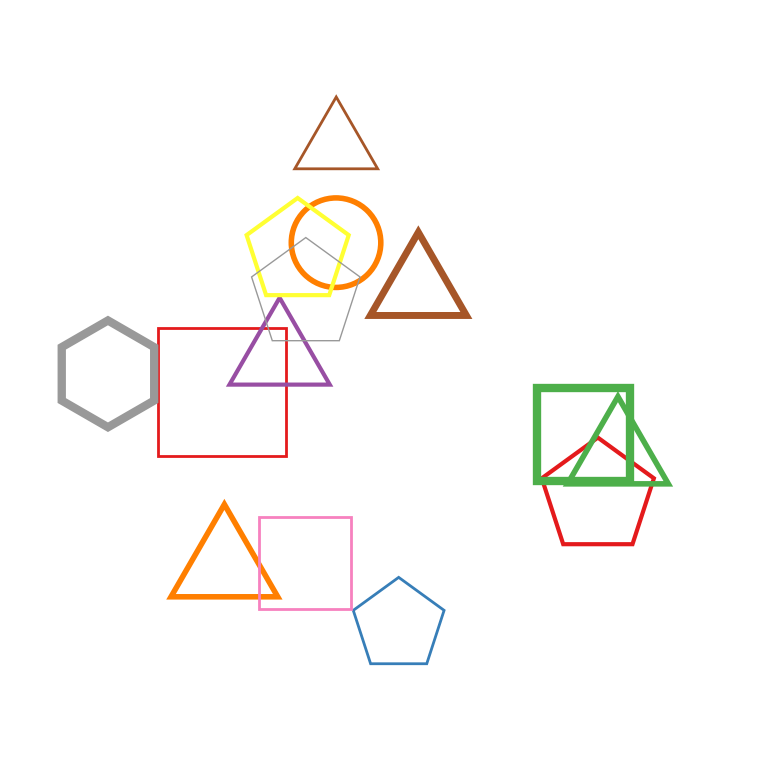[{"shape": "square", "thickness": 1, "radius": 0.42, "center": [0.289, 0.491]}, {"shape": "pentagon", "thickness": 1.5, "radius": 0.38, "center": [0.776, 0.355]}, {"shape": "pentagon", "thickness": 1, "radius": 0.31, "center": [0.518, 0.188]}, {"shape": "square", "thickness": 3, "radius": 0.3, "center": [0.758, 0.436]}, {"shape": "triangle", "thickness": 2, "radius": 0.38, "center": [0.803, 0.409]}, {"shape": "triangle", "thickness": 1.5, "radius": 0.38, "center": [0.363, 0.538]}, {"shape": "circle", "thickness": 2, "radius": 0.29, "center": [0.436, 0.685]}, {"shape": "triangle", "thickness": 2, "radius": 0.4, "center": [0.291, 0.265]}, {"shape": "pentagon", "thickness": 1.5, "radius": 0.35, "center": [0.387, 0.673]}, {"shape": "triangle", "thickness": 2.5, "radius": 0.36, "center": [0.543, 0.626]}, {"shape": "triangle", "thickness": 1, "radius": 0.31, "center": [0.437, 0.812]}, {"shape": "square", "thickness": 1, "radius": 0.3, "center": [0.396, 0.269]}, {"shape": "pentagon", "thickness": 0.5, "radius": 0.37, "center": [0.397, 0.617]}, {"shape": "hexagon", "thickness": 3, "radius": 0.35, "center": [0.14, 0.514]}]